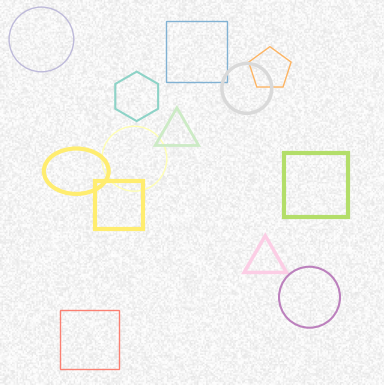[{"shape": "hexagon", "thickness": 1.5, "radius": 0.32, "center": [0.355, 0.75]}, {"shape": "circle", "thickness": 1, "radius": 0.42, "center": [0.349, 0.588]}, {"shape": "circle", "thickness": 1, "radius": 0.42, "center": [0.108, 0.898]}, {"shape": "square", "thickness": 1, "radius": 0.38, "center": [0.231, 0.119]}, {"shape": "square", "thickness": 1, "radius": 0.4, "center": [0.511, 0.866]}, {"shape": "pentagon", "thickness": 1, "radius": 0.29, "center": [0.701, 0.821]}, {"shape": "square", "thickness": 3, "radius": 0.42, "center": [0.821, 0.519]}, {"shape": "triangle", "thickness": 2.5, "radius": 0.32, "center": [0.689, 0.324]}, {"shape": "circle", "thickness": 2.5, "radius": 0.32, "center": [0.641, 0.77]}, {"shape": "circle", "thickness": 1.5, "radius": 0.4, "center": [0.804, 0.228]}, {"shape": "triangle", "thickness": 2, "radius": 0.33, "center": [0.459, 0.655]}, {"shape": "oval", "thickness": 3, "radius": 0.42, "center": [0.198, 0.555]}, {"shape": "square", "thickness": 3, "radius": 0.31, "center": [0.309, 0.468]}]